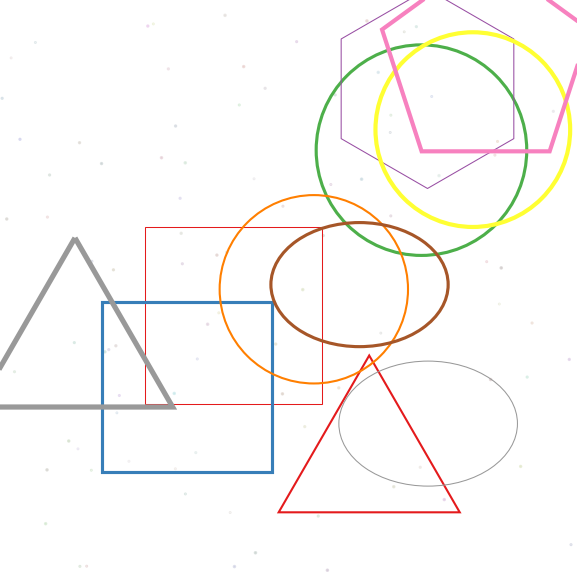[{"shape": "triangle", "thickness": 1, "radius": 0.91, "center": [0.639, 0.203]}, {"shape": "square", "thickness": 0.5, "radius": 0.77, "center": [0.405, 0.453]}, {"shape": "square", "thickness": 1.5, "radius": 0.74, "center": [0.324, 0.329]}, {"shape": "circle", "thickness": 1.5, "radius": 0.91, "center": [0.73, 0.739]}, {"shape": "hexagon", "thickness": 0.5, "radius": 0.86, "center": [0.74, 0.845]}, {"shape": "circle", "thickness": 1, "radius": 0.82, "center": [0.543, 0.498]}, {"shape": "circle", "thickness": 2, "radius": 0.84, "center": [0.819, 0.775]}, {"shape": "oval", "thickness": 1.5, "radius": 0.77, "center": [0.623, 0.506]}, {"shape": "pentagon", "thickness": 2, "radius": 0.94, "center": [0.841, 0.89]}, {"shape": "triangle", "thickness": 2.5, "radius": 0.98, "center": [0.13, 0.392]}, {"shape": "oval", "thickness": 0.5, "radius": 0.77, "center": [0.741, 0.266]}]